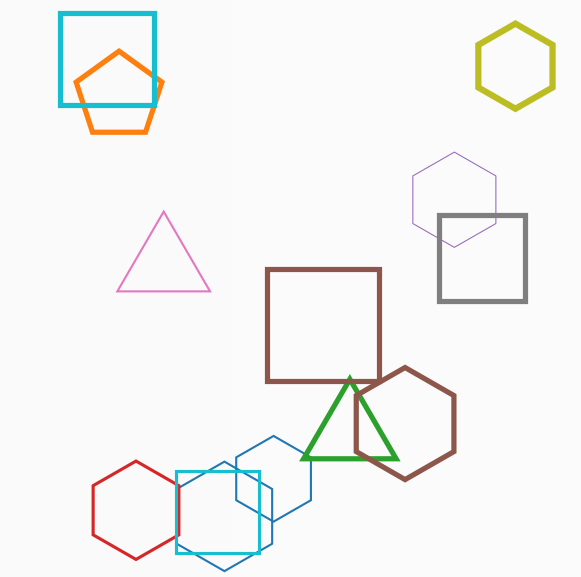[{"shape": "hexagon", "thickness": 1, "radius": 0.47, "center": [0.386, 0.105]}, {"shape": "hexagon", "thickness": 1, "radius": 0.37, "center": [0.471, 0.17]}, {"shape": "pentagon", "thickness": 2.5, "radius": 0.39, "center": [0.205, 0.833]}, {"shape": "triangle", "thickness": 2.5, "radius": 0.46, "center": [0.602, 0.251]}, {"shape": "hexagon", "thickness": 1.5, "radius": 0.43, "center": [0.234, 0.116]}, {"shape": "hexagon", "thickness": 0.5, "radius": 0.41, "center": [0.782, 0.653]}, {"shape": "hexagon", "thickness": 2.5, "radius": 0.49, "center": [0.697, 0.266]}, {"shape": "square", "thickness": 2.5, "radius": 0.48, "center": [0.555, 0.437]}, {"shape": "triangle", "thickness": 1, "radius": 0.46, "center": [0.282, 0.541]}, {"shape": "square", "thickness": 2.5, "radius": 0.37, "center": [0.829, 0.552]}, {"shape": "hexagon", "thickness": 3, "radius": 0.37, "center": [0.887, 0.885]}, {"shape": "square", "thickness": 2.5, "radius": 0.4, "center": [0.184, 0.897]}, {"shape": "square", "thickness": 1.5, "radius": 0.35, "center": [0.374, 0.113]}]